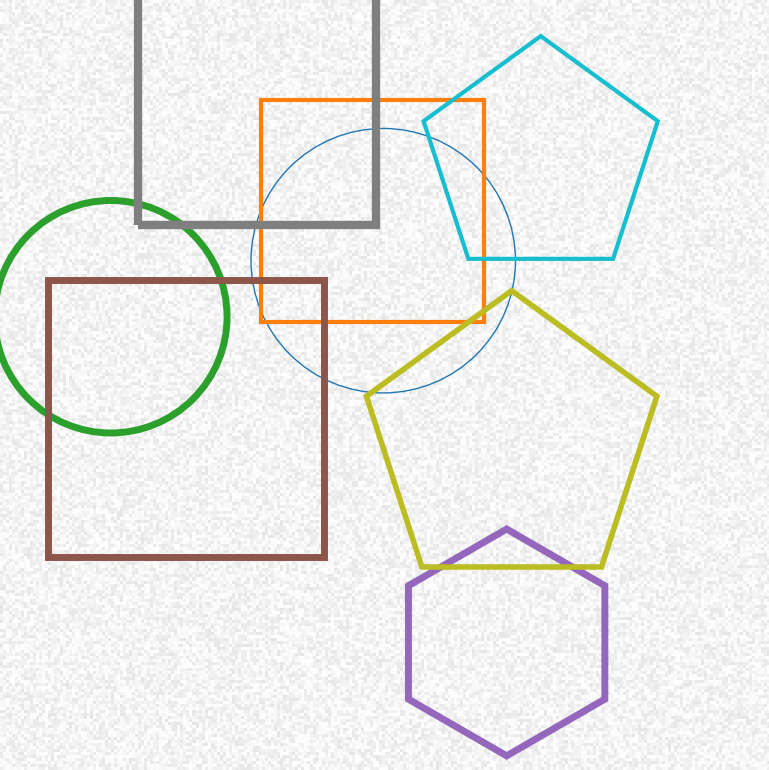[{"shape": "circle", "thickness": 0.5, "radius": 0.86, "center": [0.498, 0.661]}, {"shape": "square", "thickness": 1.5, "radius": 0.72, "center": [0.484, 0.726]}, {"shape": "circle", "thickness": 2.5, "radius": 0.75, "center": [0.144, 0.589]}, {"shape": "hexagon", "thickness": 2.5, "radius": 0.74, "center": [0.658, 0.166]}, {"shape": "square", "thickness": 2.5, "radius": 0.9, "center": [0.242, 0.456]}, {"shape": "square", "thickness": 3, "radius": 0.77, "center": [0.333, 0.863]}, {"shape": "pentagon", "thickness": 2, "radius": 0.99, "center": [0.664, 0.424]}, {"shape": "pentagon", "thickness": 1.5, "radius": 0.8, "center": [0.702, 0.793]}]